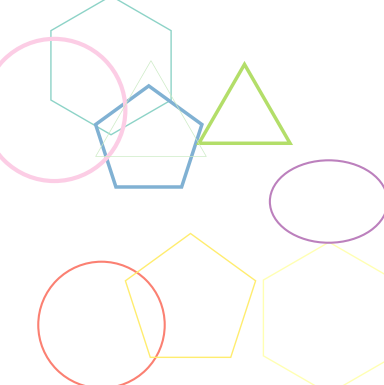[{"shape": "hexagon", "thickness": 1, "radius": 0.9, "center": [0.288, 0.83]}, {"shape": "hexagon", "thickness": 1, "radius": 0.98, "center": [0.855, 0.174]}, {"shape": "circle", "thickness": 1.5, "radius": 0.82, "center": [0.264, 0.156]}, {"shape": "pentagon", "thickness": 2.5, "radius": 0.73, "center": [0.386, 0.632]}, {"shape": "triangle", "thickness": 2.5, "radius": 0.68, "center": [0.635, 0.696]}, {"shape": "circle", "thickness": 3, "radius": 0.92, "center": [0.141, 0.714]}, {"shape": "oval", "thickness": 1.5, "radius": 0.76, "center": [0.854, 0.477]}, {"shape": "triangle", "thickness": 0.5, "radius": 0.83, "center": [0.392, 0.676]}, {"shape": "pentagon", "thickness": 1, "radius": 0.89, "center": [0.495, 0.216]}]